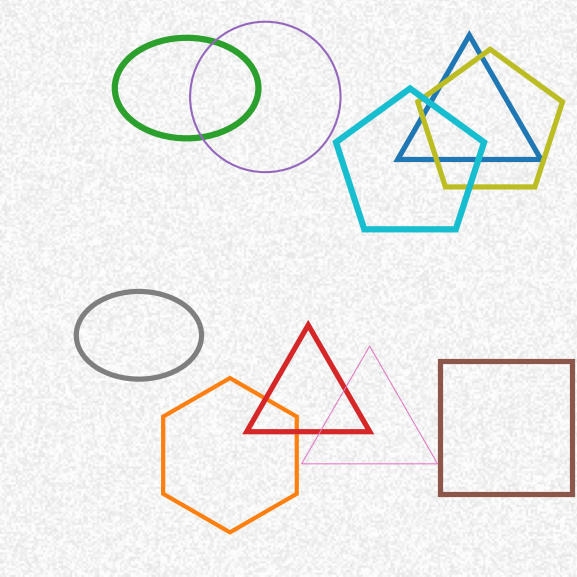[{"shape": "triangle", "thickness": 2.5, "radius": 0.72, "center": [0.813, 0.795]}, {"shape": "hexagon", "thickness": 2, "radius": 0.67, "center": [0.398, 0.211]}, {"shape": "oval", "thickness": 3, "radius": 0.62, "center": [0.323, 0.847]}, {"shape": "triangle", "thickness": 2.5, "radius": 0.62, "center": [0.534, 0.313]}, {"shape": "circle", "thickness": 1, "radius": 0.65, "center": [0.459, 0.831]}, {"shape": "square", "thickness": 2.5, "radius": 0.58, "center": [0.876, 0.259]}, {"shape": "triangle", "thickness": 0.5, "radius": 0.68, "center": [0.64, 0.264]}, {"shape": "oval", "thickness": 2.5, "radius": 0.54, "center": [0.241, 0.419]}, {"shape": "pentagon", "thickness": 2.5, "radius": 0.66, "center": [0.849, 0.782]}, {"shape": "pentagon", "thickness": 3, "radius": 0.67, "center": [0.71, 0.711]}]